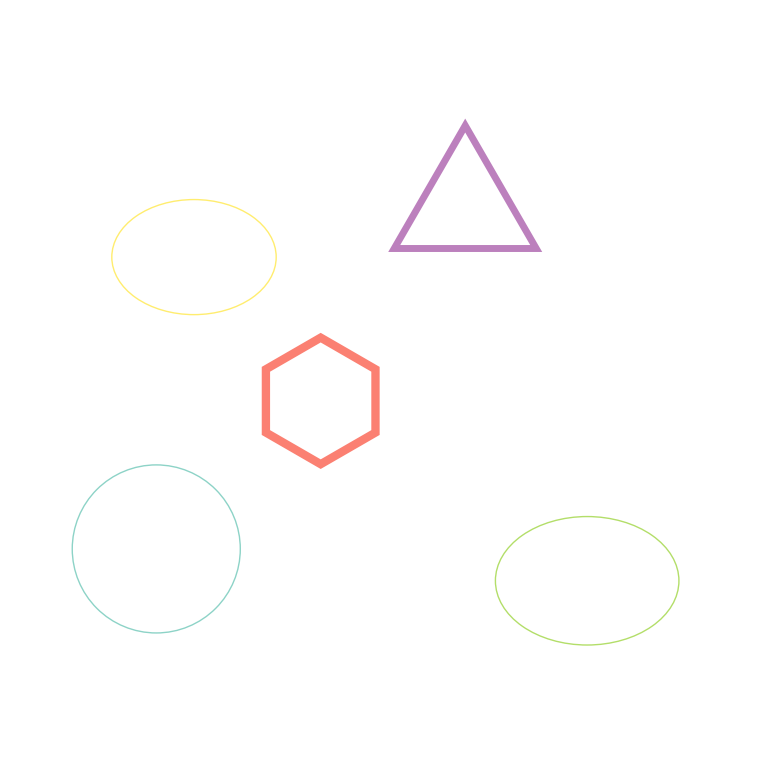[{"shape": "circle", "thickness": 0.5, "radius": 0.55, "center": [0.203, 0.287]}, {"shape": "hexagon", "thickness": 3, "radius": 0.41, "center": [0.416, 0.479]}, {"shape": "oval", "thickness": 0.5, "radius": 0.6, "center": [0.763, 0.246]}, {"shape": "triangle", "thickness": 2.5, "radius": 0.53, "center": [0.604, 0.731]}, {"shape": "oval", "thickness": 0.5, "radius": 0.53, "center": [0.252, 0.666]}]